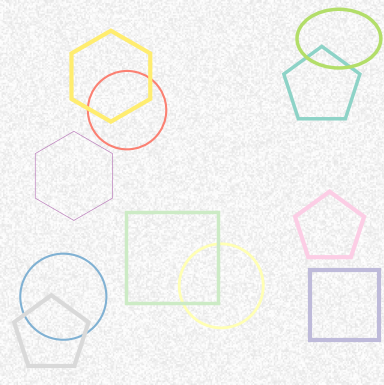[{"shape": "pentagon", "thickness": 2.5, "radius": 0.52, "center": [0.836, 0.776]}, {"shape": "circle", "thickness": 2, "radius": 0.55, "center": [0.575, 0.258]}, {"shape": "square", "thickness": 3, "radius": 0.45, "center": [0.896, 0.208]}, {"shape": "circle", "thickness": 1.5, "radius": 0.51, "center": [0.33, 0.714]}, {"shape": "circle", "thickness": 1.5, "radius": 0.56, "center": [0.164, 0.229]}, {"shape": "oval", "thickness": 2.5, "radius": 0.54, "center": [0.88, 0.9]}, {"shape": "pentagon", "thickness": 3, "radius": 0.47, "center": [0.856, 0.408]}, {"shape": "pentagon", "thickness": 3, "radius": 0.51, "center": [0.133, 0.132]}, {"shape": "hexagon", "thickness": 0.5, "radius": 0.58, "center": [0.192, 0.543]}, {"shape": "square", "thickness": 2.5, "radius": 0.6, "center": [0.448, 0.331]}, {"shape": "hexagon", "thickness": 3, "radius": 0.59, "center": [0.288, 0.802]}]